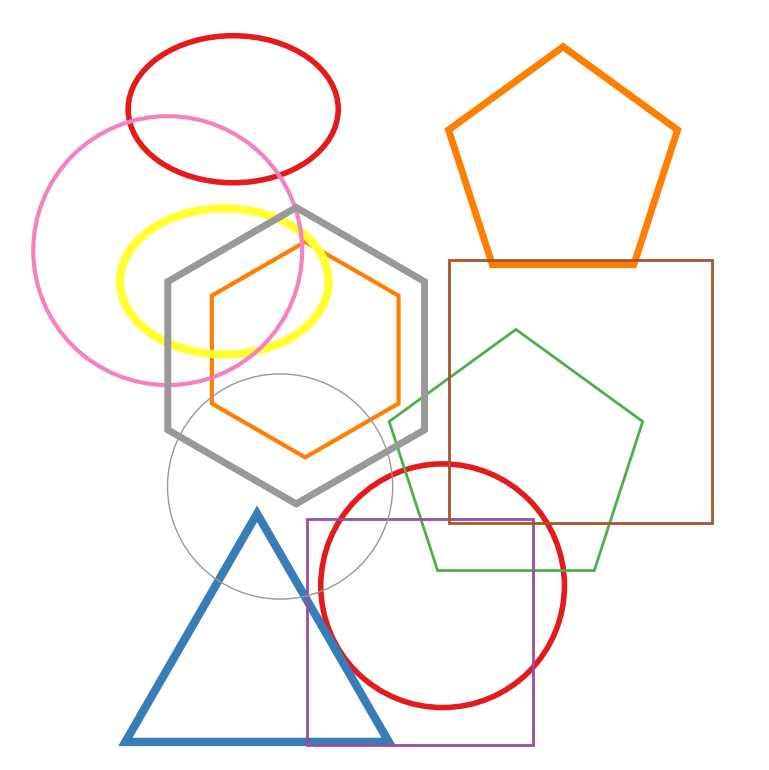[{"shape": "circle", "thickness": 2, "radius": 0.79, "center": [0.575, 0.239]}, {"shape": "oval", "thickness": 2, "radius": 0.68, "center": [0.303, 0.858]}, {"shape": "triangle", "thickness": 3, "radius": 0.99, "center": [0.334, 0.135]}, {"shape": "pentagon", "thickness": 1, "radius": 0.87, "center": [0.67, 0.399]}, {"shape": "square", "thickness": 1, "radius": 0.73, "center": [0.545, 0.18]}, {"shape": "hexagon", "thickness": 1.5, "radius": 0.7, "center": [0.396, 0.546]}, {"shape": "pentagon", "thickness": 2.5, "radius": 0.78, "center": [0.731, 0.783]}, {"shape": "oval", "thickness": 3, "radius": 0.68, "center": [0.291, 0.634]}, {"shape": "square", "thickness": 1, "radius": 0.85, "center": [0.754, 0.492]}, {"shape": "circle", "thickness": 1.5, "radius": 0.87, "center": [0.218, 0.675]}, {"shape": "circle", "thickness": 0.5, "radius": 0.73, "center": [0.364, 0.368]}, {"shape": "hexagon", "thickness": 2.5, "radius": 0.96, "center": [0.385, 0.538]}]